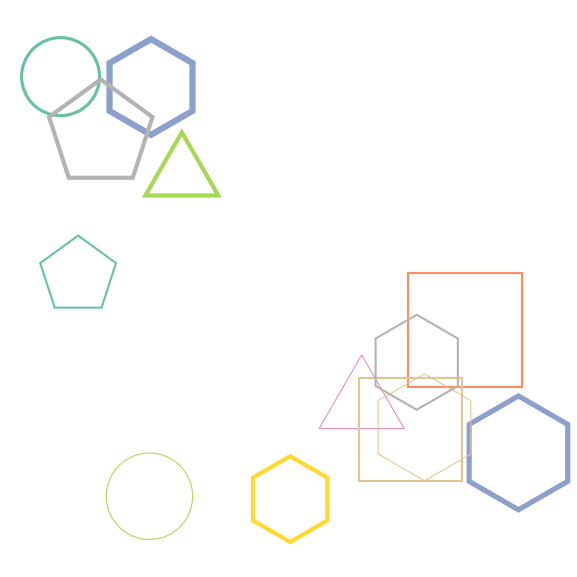[{"shape": "circle", "thickness": 1.5, "radius": 0.34, "center": [0.105, 0.866]}, {"shape": "pentagon", "thickness": 1, "radius": 0.34, "center": [0.135, 0.522]}, {"shape": "square", "thickness": 1, "radius": 0.49, "center": [0.806, 0.427]}, {"shape": "hexagon", "thickness": 3, "radius": 0.41, "center": [0.261, 0.849]}, {"shape": "hexagon", "thickness": 2.5, "radius": 0.49, "center": [0.898, 0.215]}, {"shape": "triangle", "thickness": 0.5, "radius": 0.43, "center": [0.626, 0.3]}, {"shape": "circle", "thickness": 0.5, "radius": 0.37, "center": [0.259, 0.14]}, {"shape": "triangle", "thickness": 2, "radius": 0.36, "center": [0.315, 0.697]}, {"shape": "hexagon", "thickness": 2, "radius": 0.37, "center": [0.502, 0.135]}, {"shape": "hexagon", "thickness": 0.5, "radius": 0.46, "center": [0.735, 0.259]}, {"shape": "square", "thickness": 1, "radius": 0.45, "center": [0.711, 0.256]}, {"shape": "pentagon", "thickness": 2, "radius": 0.47, "center": [0.174, 0.767]}, {"shape": "hexagon", "thickness": 1, "radius": 0.41, "center": [0.722, 0.372]}]